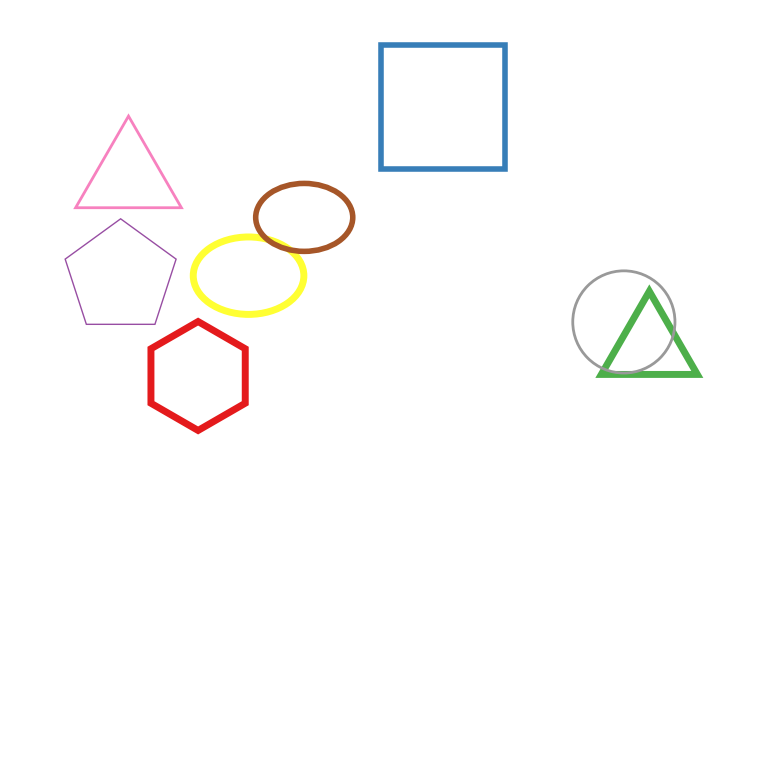[{"shape": "hexagon", "thickness": 2.5, "radius": 0.35, "center": [0.257, 0.512]}, {"shape": "square", "thickness": 2, "radius": 0.4, "center": [0.575, 0.861]}, {"shape": "triangle", "thickness": 2.5, "radius": 0.36, "center": [0.843, 0.55]}, {"shape": "pentagon", "thickness": 0.5, "radius": 0.38, "center": [0.157, 0.64]}, {"shape": "oval", "thickness": 2.5, "radius": 0.36, "center": [0.323, 0.642]}, {"shape": "oval", "thickness": 2, "radius": 0.32, "center": [0.395, 0.718]}, {"shape": "triangle", "thickness": 1, "radius": 0.4, "center": [0.167, 0.77]}, {"shape": "circle", "thickness": 1, "radius": 0.33, "center": [0.81, 0.582]}]